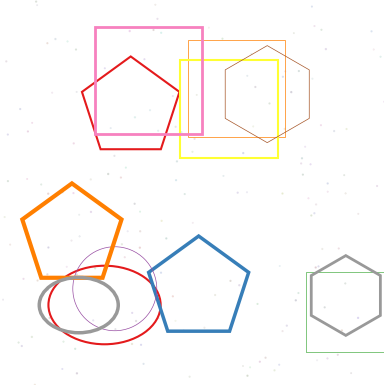[{"shape": "pentagon", "thickness": 1.5, "radius": 0.67, "center": [0.34, 0.72]}, {"shape": "oval", "thickness": 1.5, "radius": 0.73, "center": [0.272, 0.208]}, {"shape": "pentagon", "thickness": 2.5, "radius": 0.68, "center": [0.516, 0.25]}, {"shape": "square", "thickness": 0.5, "radius": 0.52, "center": [0.899, 0.189]}, {"shape": "circle", "thickness": 0.5, "radius": 0.55, "center": [0.298, 0.25]}, {"shape": "pentagon", "thickness": 3, "radius": 0.68, "center": [0.187, 0.388]}, {"shape": "square", "thickness": 0.5, "radius": 0.63, "center": [0.613, 0.77]}, {"shape": "square", "thickness": 1.5, "radius": 0.64, "center": [0.596, 0.717]}, {"shape": "hexagon", "thickness": 0.5, "radius": 0.63, "center": [0.694, 0.756]}, {"shape": "square", "thickness": 2, "radius": 0.7, "center": [0.386, 0.791]}, {"shape": "hexagon", "thickness": 2, "radius": 0.52, "center": [0.898, 0.232]}, {"shape": "oval", "thickness": 2.5, "radius": 0.51, "center": [0.205, 0.207]}]